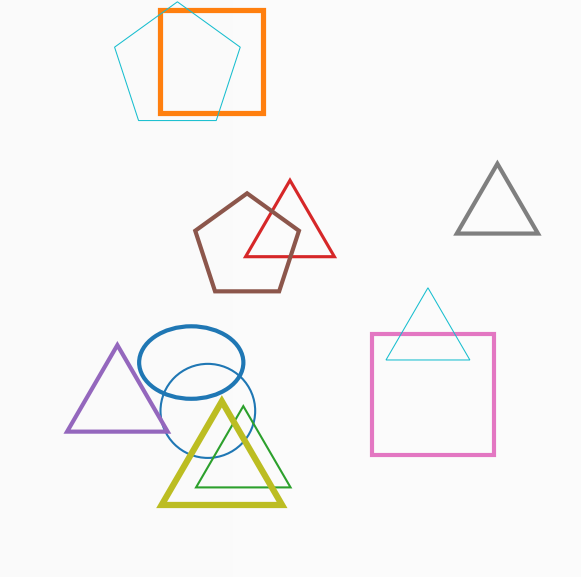[{"shape": "oval", "thickness": 2, "radius": 0.45, "center": [0.329, 0.371]}, {"shape": "circle", "thickness": 1, "radius": 0.41, "center": [0.358, 0.288]}, {"shape": "square", "thickness": 2.5, "radius": 0.45, "center": [0.364, 0.893]}, {"shape": "triangle", "thickness": 1, "radius": 0.47, "center": [0.419, 0.202]}, {"shape": "triangle", "thickness": 1.5, "radius": 0.44, "center": [0.499, 0.599]}, {"shape": "triangle", "thickness": 2, "radius": 0.5, "center": [0.202, 0.302]}, {"shape": "pentagon", "thickness": 2, "radius": 0.47, "center": [0.425, 0.571]}, {"shape": "square", "thickness": 2, "radius": 0.52, "center": [0.744, 0.315]}, {"shape": "triangle", "thickness": 2, "radius": 0.4, "center": [0.856, 0.635]}, {"shape": "triangle", "thickness": 3, "radius": 0.6, "center": [0.382, 0.185]}, {"shape": "pentagon", "thickness": 0.5, "radius": 0.57, "center": [0.305, 0.882]}, {"shape": "triangle", "thickness": 0.5, "radius": 0.42, "center": [0.736, 0.417]}]